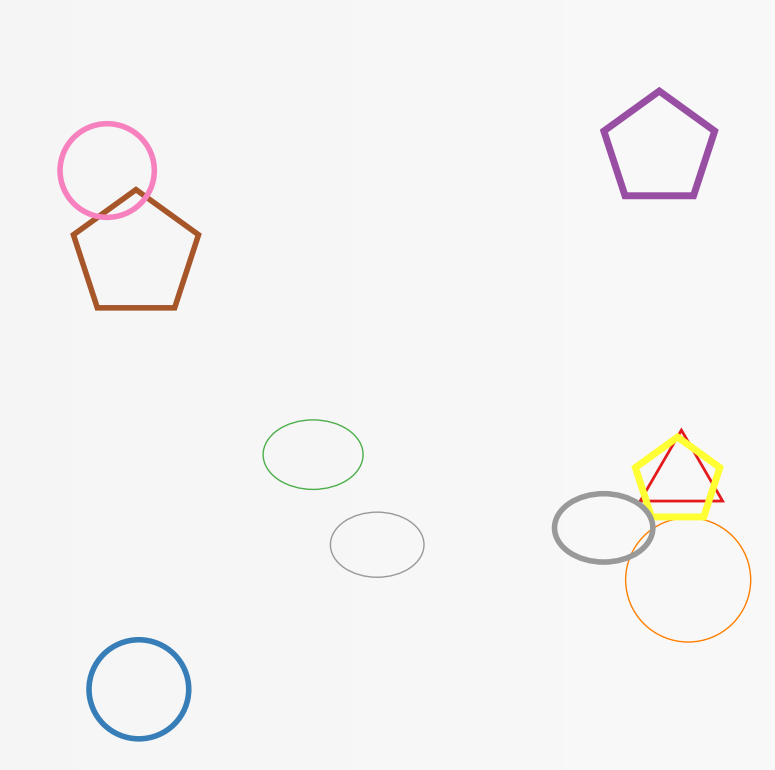[{"shape": "triangle", "thickness": 1, "radius": 0.31, "center": [0.879, 0.38]}, {"shape": "circle", "thickness": 2, "radius": 0.32, "center": [0.179, 0.105]}, {"shape": "oval", "thickness": 0.5, "radius": 0.32, "center": [0.404, 0.41]}, {"shape": "pentagon", "thickness": 2.5, "radius": 0.38, "center": [0.851, 0.807]}, {"shape": "circle", "thickness": 0.5, "radius": 0.4, "center": [0.888, 0.247]}, {"shape": "pentagon", "thickness": 2.5, "radius": 0.29, "center": [0.874, 0.375]}, {"shape": "pentagon", "thickness": 2, "radius": 0.42, "center": [0.175, 0.669]}, {"shape": "circle", "thickness": 2, "radius": 0.3, "center": [0.138, 0.779]}, {"shape": "oval", "thickness": 2, "radius": 0.32, "center": [0.779, 0.314]}, {"shape": "oval", "thickness": 0.5, "radius": 0.3, "center": [0.487, 0.293]}]